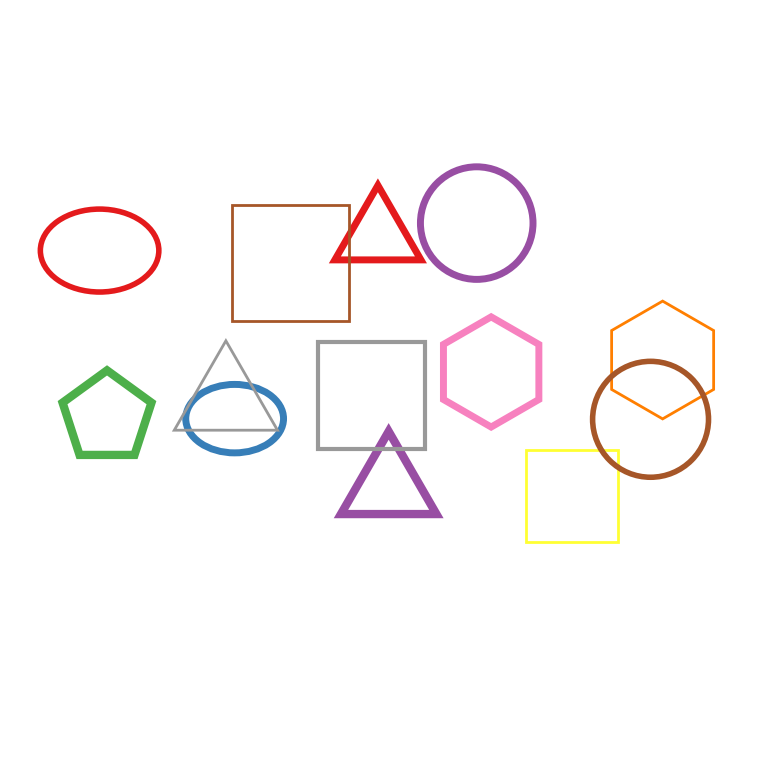[{"shape": "oval", "thickness": 2, "radius": 0.38, "center": [0.129, 0.675]}, {"shape": "triangle", "thickness": 2.5, "radius": 0.32, "center": [0.491, 0.695]}, {"shape": "oval", "thickness": 2.5, "radius": 0.32, "center": [0.305, 0.456]}, {"shape": "pentagon", "thickness": 3, "radius": 0.3, "center": [0.139, 0.458]}, {"shape": "triangle", "thickness": 3, "radius": 0.36, "center": [0.505, 0.368]}, {"shape": "circle", "thickness": 2.5, "radius": 0.37, "center": [0.619, 0.71]}, {"shape": "hexagon", "thickness": 1, "radius": 0.38, "center": [0.861, 0.532]}, {"shape": "square", "thickness": 1, "radius": 0.3, "center": [0.743, 0.356]}, {"shape": "square", "thickness": 1, "radius": 0.38, "center": [0.377, 0.659]}, {"shape": "circle", "thickness": 2, "radius": 0.38, "center": [0.845, 0.455]}, {"shape": "hexagon", "thickness": 2.5, "radius": 0.36, "center": [0.638, 0.517]}, {"shape": "square", "thickness": 1.5, "radius": 0.35, "center": [0.482, 0.486]}, {"shape": "triangle", "thickness": 1, "radius": 0.39, "center": [0.293, 0.48]}]